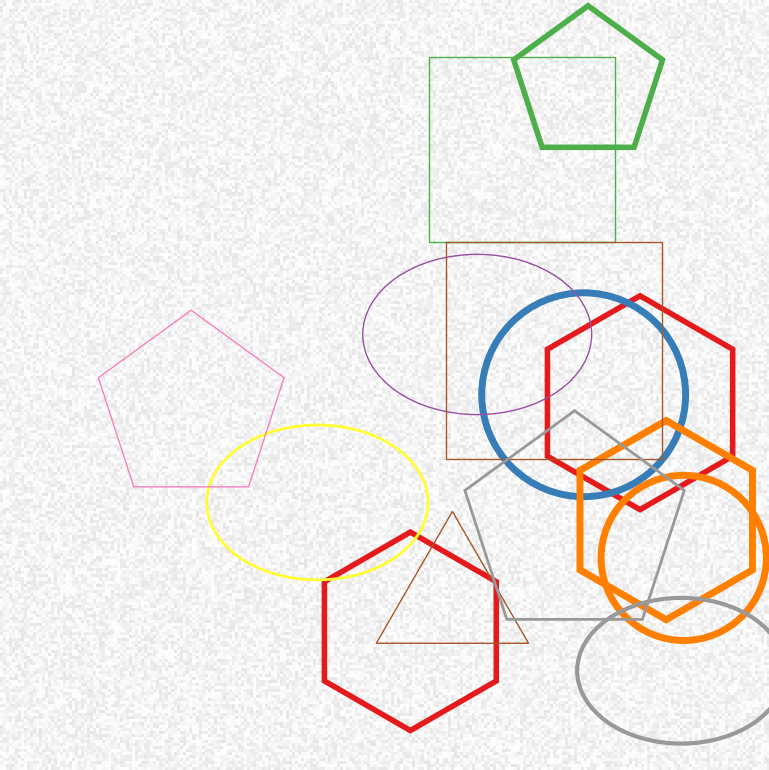[{"shape": "hexagon", "thickness": 2, "radius": 0.69, "center": [0.831, 0.477]}, {"shape": "hexagon", "thickness": 2, "radius": 0.64, "center": [0.533, 0.18]}, {"shape": "circle", "thickness": 2.5, "radius": 0.66, "center": [0.758, 0.487]}, {"shape": "square", "thickness": 0.5, "radius": 0.6, "center": [0.678, 0.806]}, {"shape": "pentagon", "thickness": 2, "radius": 0.51, "center": [0.764, 0.891]}, {"shape": "oval", "thickness": 0.5, "radius": 0.74, "center": [0.62, 0.566]}, {"shape": "circle", "thickness": 2.5, "radius": 0.54, "center": [0.888, 0.275]}, {"shape": "hexagon", "thickness": 2.5, "radius": 0.65, "center": [0.865, 0.324]}, {"shape": "oval", "thickness": 1, "radius": 0.72, "center": [0.412, 0.348]}, {"shape": "triangle", "thickness": 0.5, "radius": 0.57, "center": [0.588, 0.222]}, {"shape": "square", "thickness": 0.5, "radius": 0.7, "center": [0.719, 0.545]}, {"shape": "pentagon", "thickness": 0.5, "radius": 0.63, "center": [0.248, 0.47]}, {"shape": "oval", "thickness": 1.5, "radius": 0.68, "center": [0.885, 0.129]}, {"shape": "pentagon", "thickness": 1, "radius": 0.75, "center": [0.746, 0.317]}]